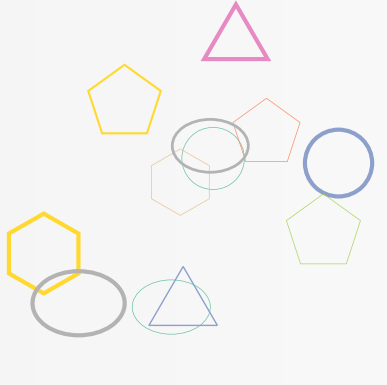[{"shape": "oval", "thickness": 0.5, "radius": 0.5, "center": [0.442, 0.202]}, {"shape": "circle", "thickness": 0.5, "radius": 0.4, "center": [0.55, 0.588]}, {"shape": "pentagon", "thickness": 0.5, "radius": 0.45, "center": [0.688, 0.654]}, {"shape": "triangle", "thickness": 1, "radius": 0.51, "center": [0.473, 0.206]}, {"shape": "circle", "thickness": 3, "radius": 0.43, "center": [0.874, 0.576]}, {"shape": "triangle", "thickness": 3, "radius": 0.47, "center": [0.609, 0.894]}, {"shape": "pentagon", "thickness": 0.5, "radius": 0.5, "center": [0.835, 0.396]}, {"shape": "pentagon", "thickness": 1.5, "radius": 0.49, "center": [0.321, 0.733]}, {"shape": "hexagon", "thickness": 3, "radius": 0.52, "center": [0.113, 0.342]}, {"shape": "hexagon", "thickness": 0.5, "radius": 0.43, "center": [0.465, 0.527]}, {"shape": "oval", "thickness": 2, "radius": 0.49, "center": [0.543, 0.621]}, {"shape": "oval", "thickness": 3, "radius": 0.59, "center": [0.203, 0.212]}]